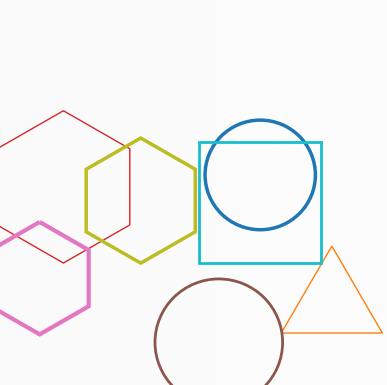[{"shape": "circle", "thickness": 2.5, "radius": 0.71, "center": [0.672, 0.546]}, {"shape": "triangle", "thickness": 1, "radius": 0.75, "center": [0.856, 0.21]}, {"shape": "hexagon", "thickness": 1, "radius": 0.99, "center": [0.164, 0.515]}, {"shape": "circle", "thickness": 2, "radius": 0.82, "center": [0.565, 0.111]}, {"shape": "hexagon", "thickness": 3, "radius": 0.73, "center": [0.102, 0.277]}, {"shape": "hexagon", "thickness": 2.5, "radius": 0.81, "center": [0.363, 0.479]}, {"shape": "square", "thickness": 2, "radius": 0.79, "center": [0.67, 0.473]}]